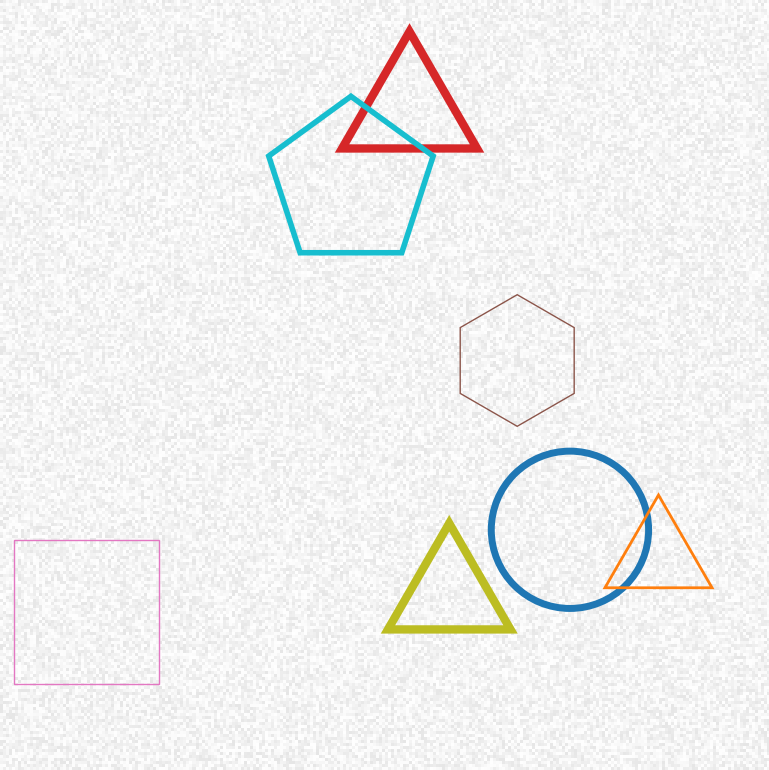[{"shape": "circle", "thickness": 2.5, "radius": 0.51, "center": [0.74, 0.312]}, {"shape": "triangle", "thickness": 1, "radius": 0.4, "center": [0.855, 0.277]}, {"shape": "triangle", "thickness": 3, "radius": 0.51, "center": [0.532, 0.858]}, {"shape": "hexagon", "thickness": 0.5, "radius": 0.43, "center": [0.672, 0.532]}, {"shape": "square", "thickness": 0.5, "radius": 0.47, "center": [0.112, 0.206]}, {"shape": "triangle", "thickness": 3, "radius": 0.46, "center": [0.583, 0.229]}, {"shape": "pentagon", "thickness": 2, "radius": 0.56, "center": [0.456, 0.763]}]